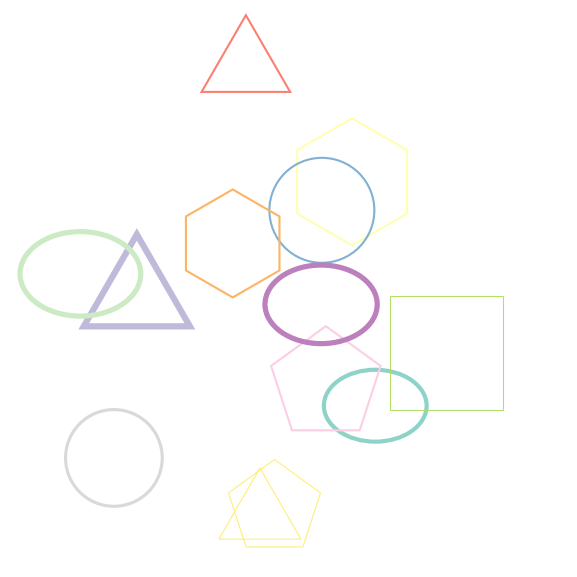[{"shape": "oval", "thickness": 2, "radius": 0.44, "center": [0.65, 0.297]}, {"shape": "hexagon", "thickness": 1, "radius": 0.55, "center": [0.61, 0.684]}, {"shape": "triangle", "thickness": 3, "radius": 0.53, "center": [0.237, 0.487]}, {"shape": "triangle", "thickness": 1, "radius": 0.44, "center": [0.426, 0.884]}, {"shape": "circle", "thickness": 1, "radius": 0.45, "center": [0.557, 0.635]}, {"shape": "hexagon", "thickness": 1, "radius": 0.47, "center": [0.403, 0.578]}, {"shape": "square", "thickness": 0.5, "radius": 0.49, "center": [0.773, 0.388]}, {"shape": "pentagon", "thickness": 1, "radius": 0.5, "center": [0.564, 0.335]}, {"shape": "circle", "thickness": 1.5, "radius": 0.42, "center": [0.197, 0.206]}, {"shape": "oval", "thickness": 2.5, "radius": 0.49, "center": [0.556, 0.472]}, {"shape": "oval", "thickness": 2.5, "radius": 0.52, "center": [0.139, 0.525]}, {"shape": "triangle", "thickness": 0.5, "radius": 0.41, "center": [0.45, 0.107]}, {"shape": "pentagon", "thickness": 0.5, "radius": 0.42, "center": [0.475, 0.12]}]